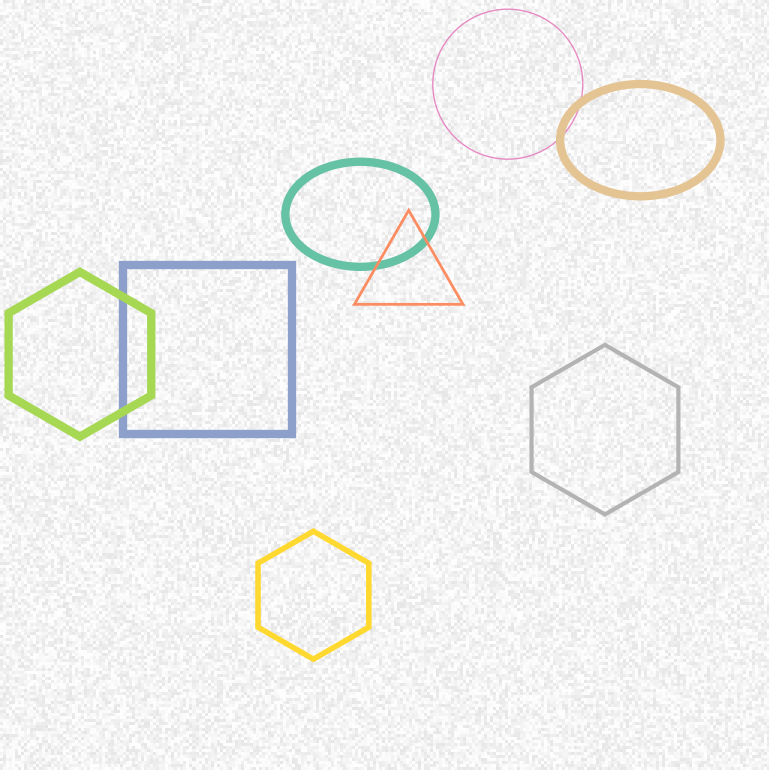[{"shape": "oval", "thickness": 3, "radius": 0.49, "center": [0.468, 0.722]}, {"shape": "triangle", "thickness": 1, "radius": 0.41, "center": [0.531, 0.645]}, {"shape": "square", "thickness": 3, "radius": 0.55, "center": [0.27, 0.546]}, {"shape": "circle", "thickness": 0.5, "radius": 0.49, "center": [0.659, 0.891]}, {"shape": "hexagon", "thickness": 3, "radius": 0.53, "center": [0.104, 0.54]}, {"shape": "hexagon", "thickness": 2, "radius": 0.42, "center": [0.407, 0.227]}, {"shape": "oval", "thickness": 3, "radius": 0.52, "center": [0.832, 0.818]}, {"shape": "hexagon", "thickness": 1.5, "radius": 0.55, "center": [0.786, 0.442]}]